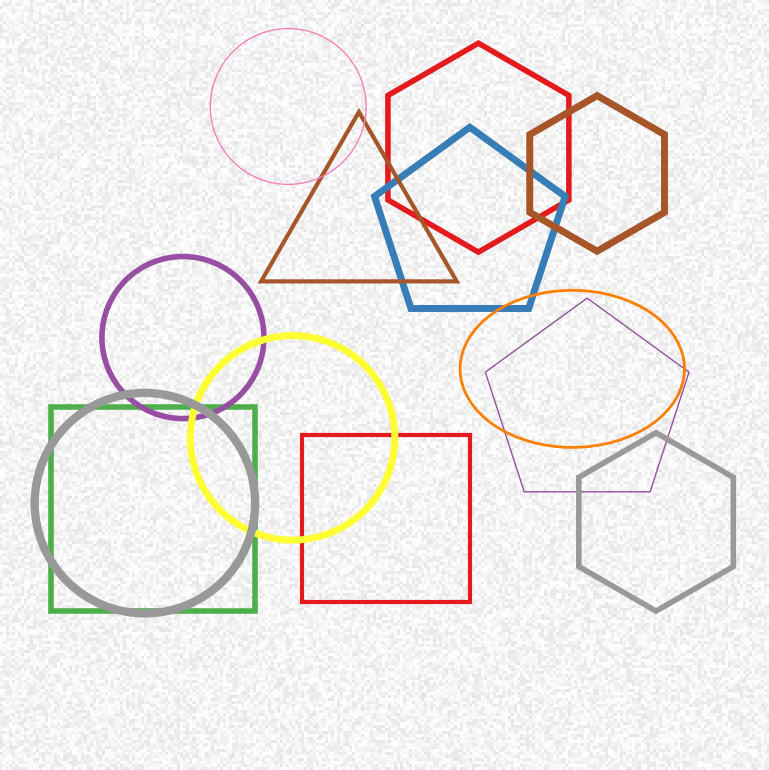[{"shape": "hexagon", "thickness": 2, "radius": 0.68, "center": [0.621, 0.808]}, {"shape": "square", "thickness": 1.5, "radius": 0.54, "center": [0.502, 0.327]}, {"shape": "pentagon", "thickness": 2.5, "radius": 0.65, "center": [0.61, 0.705]}, {"shape": "square", "thickness": 2, "radius": 0.66, "center": [0.199, 0.339]}, {"shape": "circle", "thickness": 2, "radius": 0.53, "center": [0.238, 0.562]}, {"shape": "pentagon", "thickness": 0.5, "radius": 0.7, "center": [0.763, 0.474]}, {"shape": "oval", "thickness": 1, "radius": 0.73, "center": [0.743, 0.521]}, {"shape": "circle", "thickness": 2.5, "radius": 0.66, "center": [0.38, 0.431]}, {"shape": "hexagon", "thickness": 2.5, "radius": 0.51, "center": [0.775, 0.775]}, {"shape": "triangle", "thickness": 1.5, "radius": 0.73, "center": [0.466, 0.708]}, {"shape": "circle", "thickness": 0.5, "radius": 0.51, "center": [0.374, 0.862]}, {"shape": "circle", "thickness": 3, "radius": 0.72, "center": [0.188, 0.347]}, {"shape": "hexagon", "thickness": 2, "radius": 0.58, "center": [0.852, 0.322]}]